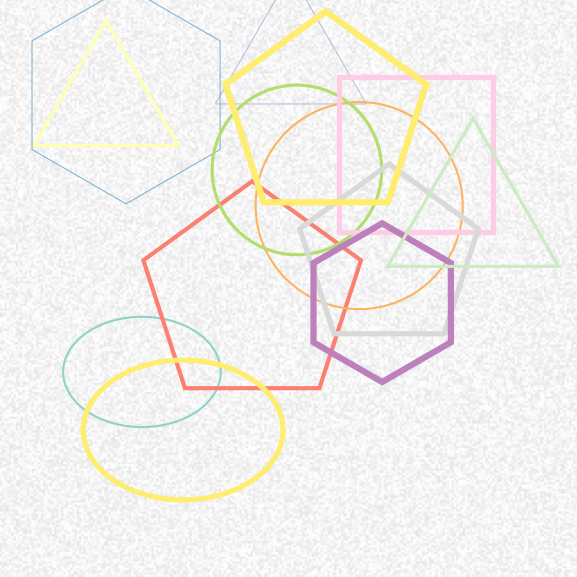[{"shape": "oval", "thickness": 1, "radius": 0.68, "center": [0.246, 0.355]}, {"shape": "triangle", "thickness": 1.5, "radius": 0.72, "center": [0.183, 0.819]}, {"shape": "triangle", "thickness": 0.5, "radius": 0.75, "center": [0.504, 0.895]}, {"shape": "pentagon", "thickness": 2, "radius": 0.99, "center": [0.437, 0.487]}, {"shape": "hexagon", "thickness": 0.5, "radius": 0.94, "center": [0.218, 0.834]}, {"shape": "circle", "thickness": 1, "radius": 0.9, "center": [0.622, 0.643]}, {"shape": "circle", "thickness": 1.5, "radius": 0.73, "center": [0.514, 0.705]}, {"shape": "square", "thickness": 2.5, "radius": 0.67, "center": [0.72, 0.731]}, {"shape": "pentagon", "thickness": 2.5, "radius": 0.81, "center": [0.674, 0.553]}, {"shape": "hexagon", "thickness": 3, "radius": 0.69, "center": [0.662, 0.475]}, {"shape": "triangle", "thickness": 1.5, "radius": 0.85, "center": [0.819, 0.623]}, {"shape": "oval", "thickness": 2.5, "radius": 0.86, "center": [0.317, 0.255]}, {"shape": "pentagon", "thickness": 3, "radius": 0.91, "center": [0.564, 0.797]}]